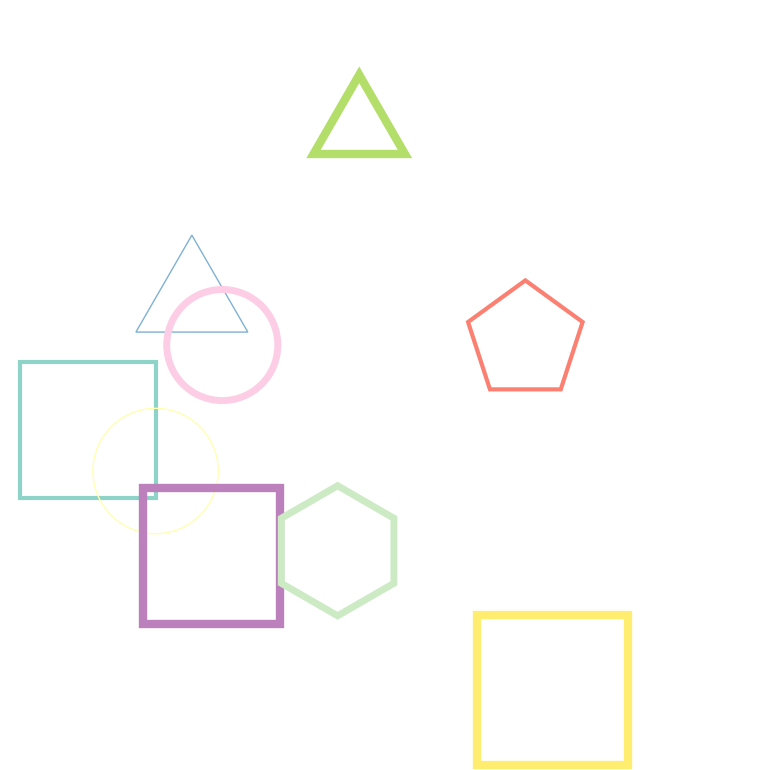[{"shape": "square", "thickness": 1.5, "radius": 0.44, "center": [0.115, 0.442]}, {"shape": "circle", "thickness": 0.5, "radius": 0.41, "center": [0.202, 0.388]}, {"shape": "pentagon", "thickness": 1.5, "radius": 0.39, "center": [0.682, 0.558]}, {"shape": "triangle", "thickness": 0.5, "radius": 0.42, "center": [0.249, 0.611]}, {"shape": "triangle", "thickness": 3, "radius": 0.34, "center": [0.467, 0.834]}, {"shape": "circle", "thickness": 2.5, "radius": 0.36, "center": [0.289, 0.552]}, {"shape": "square", "thickness": 3, "radius": 0.44, "center": [0.275, 0.278]}, {"shape": "hexagon", "thickness": 2.5, "radius": 0.42, "center": [0.438, 0.285]}, {"shape": "square", "thickness": 3, "radius": 0.49, "center": [0.718, 0.104]}]